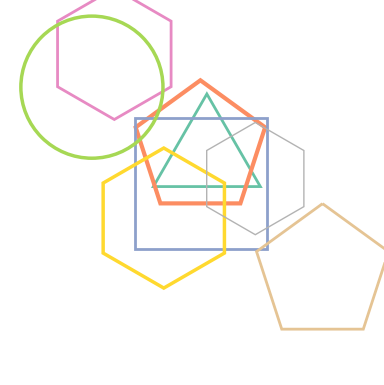[{"shape": "triangle", "thickness": 2, "radius": 0.8, "center": [0.537, 0.596]}, {"shape": "pentagon", "thickness": 3, "radius": 0.88, "center": [0.52, 0.615]}, {"shape": "square", "thickness": 2, "radius": 0.86, "center": [0.523, 0.523]}, {"shape": "hexagon", "thickness": 2, "radius": 0.85, "center": [0.297, 0.86]}, {"shape": "circle", "thickness": 2.5, "radius": 0.92, "center": [0.239, 0.774]}, {"shape": "hexagon", "thickness": 2.5, "radius": 0.91, "center": [0.425, 0.434]}, {"shape": "pentagon", "thickness": 2, "radius": 0.9, "center": [0.838, 0.291]}, {"shape": "hexagon", "thickness": 1, "radius": 0.73, "center": [0.663, 0.536]}]